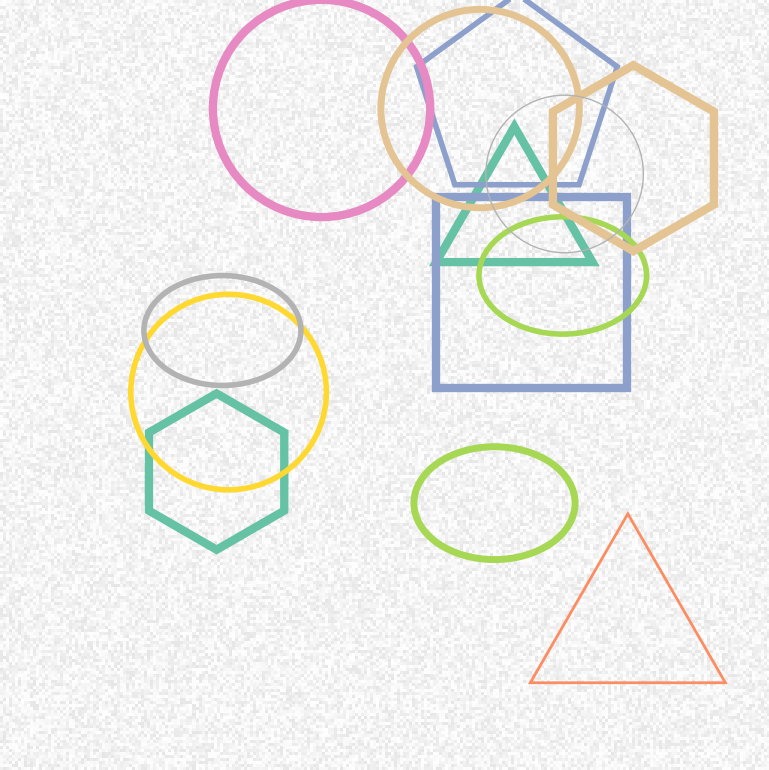[{"shape": "hexagon", "thickness": 3, "radius": 0.51, "center": [0.281, 0.388]}, {"shape": "triangle", "thickness": 3, "radius": 0.59, "center": [0.668, 0.718]}, {"shape": "triangle", "thickness": 1, "radius": 0.73, "center": [0.815, 0.186]}, {"shape": "pentagon", "thickness": 2, "radius": 0.69, "center": [0.671, 0.871]}, {"shape": "square", "thickness": 3, "radius": 0.62, "center": [0.69, 0.62]}, {"shape": "circle", "thickness": 3, "radius": 0.71, "center": [0.418, 0.859]}, {"shape": "oval", "thickness": 2.5, "radius": 0.52, "center": [0.642, 0.347]}, {"shape": "oval", "thickness": 2, "radius": 0.54, "center": [0.731, 0.642]}, {"shape": "circle", "thickness": 2, "radius": 0.64, "center": [0.297, 0.491]}, {"shape": "hexagon", "thickness": 3, "radius": 0.6, "center": [0.823, 0.795]}, {"shape": "circle", "thickness": 2.5, "radius": 0.64, "center": [0.624, 0.859]}, {"shape": "circle", "thickness": 0.5, "radius": 0.51, "center": [0.733, 0.774]}, {"shape": "oval", "thickness": 2, "radius": 0.51, "center": [0.289, 0.571]}]